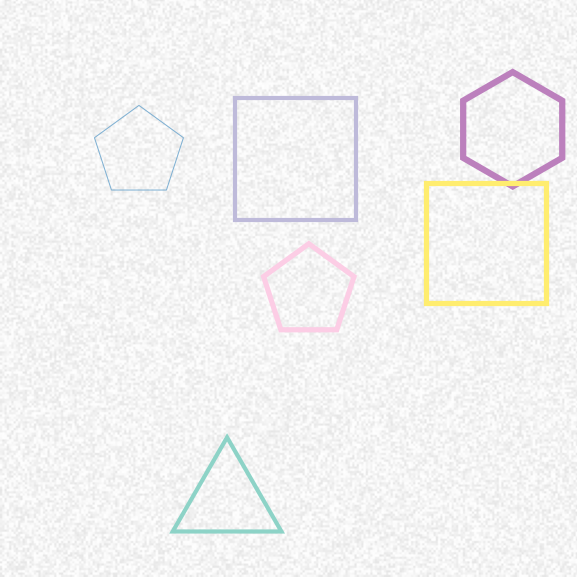[{"shape": "triangle", "thickness": 2, "radius": 0.54, "center": [0.393, 0.133]}, {"shape": "square", "thickness": 2, "radius": 0.53, "center": [0.512, 0.724]}, {"shape": "pentagon", "thickness": 0.5, "radius": 0.4, "center": [0.241, 0.736]}, {"shape": "pentagon", "thickness": 2.5, "radius": 0.41, "center": [0.535, 0.495]}, {"shape": "hexagon", "thickness": 3, "radius": 0.5, "center": [0.888, 0.775]}, {"shape": "square", "thickness": 2.5, "radius": 0.52, "center": [0.841, 0.578]}]